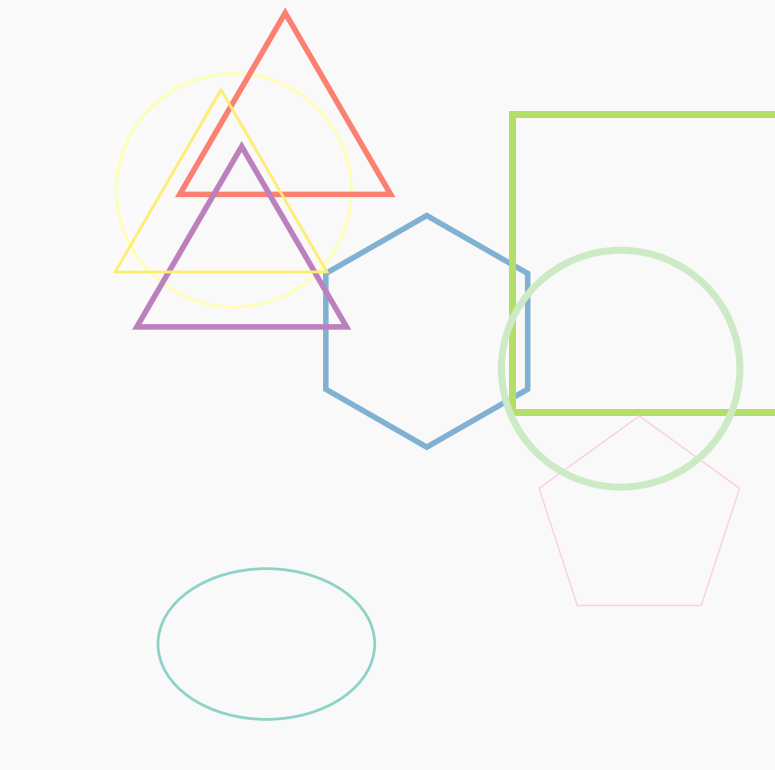[{"shape": "oval", "thickness": 1, "radius": 0.7, "center": [0.344, 0.164]}, {"shape": "circle", "thickness": 1, "radius": 0.76, "center": [0.302, 0.753]}, {"shape": "triangle", "thickness": 2, "radius": 0.79, "center": [0.368, 0.826]}, {"shape": "hexagon", "thickness": 2, "radius": 0.75, "center": [0.551, 0.57]}, {"shape": "square", "thickness": 2.5, "radius": 0.97, "center": [0.854, 0.659]}, {"shape": "pentagon", "thickness": 0.5, "radius": 0.68, "center": [0.825, 0.324]}, {"shape": "triangle", "thickness": 2, "radius": 0.78, "center": [0.312, 0.654]}, {"shape": "circle", "thickness": 2.5, "radius": 0.77, "center": [0.801, 0.521]}, {"shape": "triangle", "thickness": 1, "radius": 0.79, "center": [0.285, 0.726]}]